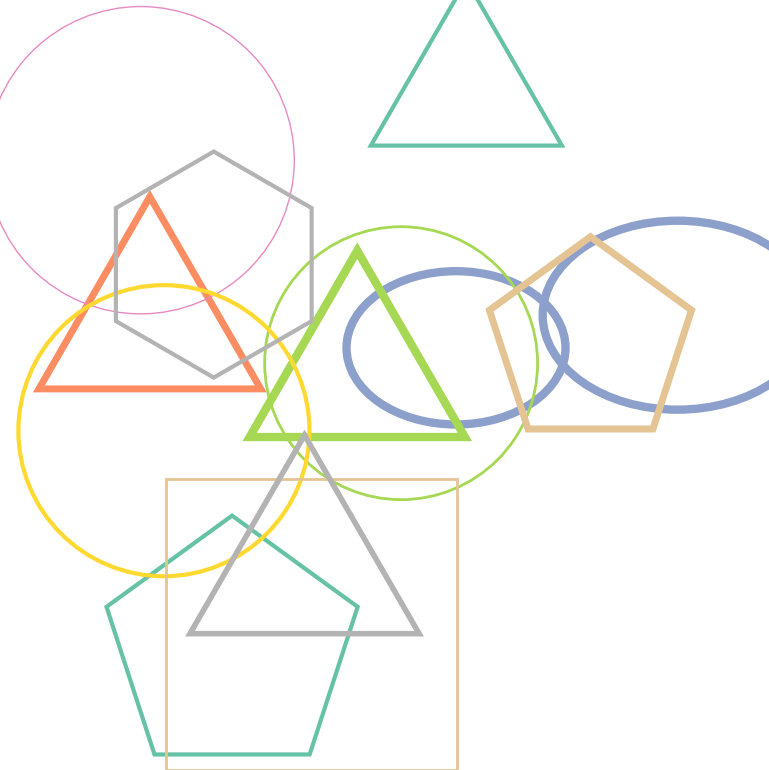[{"shape": "pentagon", "thickness": 1.5, "radius": 0.86, "center": [0.301, 0.159]}, {"shape": "triangle", "thickness": 1.5, "radius": 0.72, "center": [0.606, 0.883]}, {"shape": "triangle", "thickness": 2.5, "radius": 0.83, "center": [0.195, 0.578]}, {"shape": "oval", "thickness": 3, "radius": 0.71, "center": [0.592, 0.548]}, {"shape": "oval", "thickness": 3, "radius": 0.88, "center": [0.88, 0.591]}, {"shape": "circle", "thickness": 0.5, "radius": 1.0, "center": [0.183, 0.792]}, {"shape": "circle", "thickness": 1, "radius": 0.89, "center": [0.521, 0.528]}, {"shape": "triangle", "thickness": 3, "radius": 0.81, "center": [0.464, 0.513]}, {"shape": "circle", "thickness": 1.5, "radius": 0.95, "center": [0.213, 0.441]}, {"shape": "square", "thickness": 1, "radius": 0.95, "center": [0.405, 0.189]}, {"shape": "pentagon", "thickness": 2.5, "radius": 0.69, "center": [0.767, 0.555]}, {"shape": "hexagon", "thickness": 1.5, "radius": 0.73, "center": [0.278, 0.656]}, {"shape": "triangle", "thickness": 2, "radius": 0.86, "center": [0.396, 0.263]}]